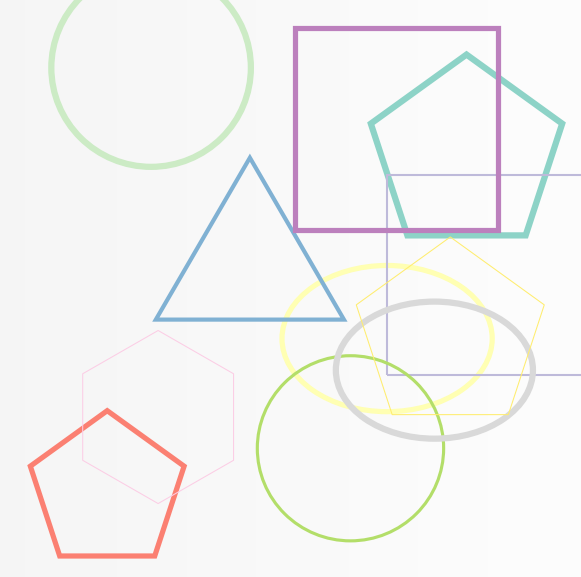[{"shape": "pentagon", "thickness": 3, "radius": 0.87, "center": [0.803, 0.732]}, {"shape": "oval", "thickness": 2.5, "radius": 0.9, "center": [0.666, 0.413]}, {"shape": "square", "thickness": 1, "radius": 0.87, "center": [0.839, 0.522]}, {"shape": "pentagon", "thickness": 2.5, "radius": 0.7, "center": [0.184, 0.149]}, {"shape": "triangle", "thickness": 2, "radius": 0.93, "center": [0.43, 0.539]}, {"shape": "circle", "thickness": 1.5, "radius": 0.8, "center": [0.603, 0.223]}, {"shape": "hexagon", "thickness": 0.5, "radius": 0.75, "center": [0.272, 0.277]}, {"shape": "oval", "thickness": 3, "radius": 0.85, "center": [0.747, 0.358]}, {"shape": "square", "thickness": 2.5, "radius": 0.87, "center": [0.682, 0.776]}, {"shape": "circle", "thickness": 3, "radius": 0.86, "center": [0.26, 0.882]}, {"shape": "pentagon", "thickness": 0.5, "radius": 0.85, "center": [0.775, 0.419]}]